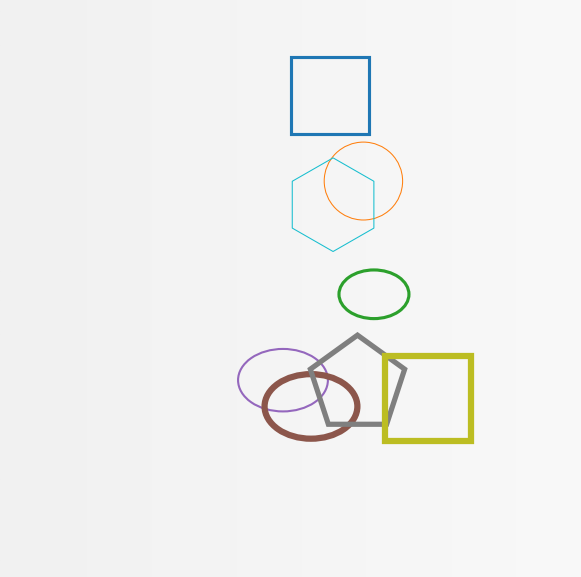[{"shape": "square", "thickness": 1.5, "radius": 0.33, "center": [0.568, 0.834]}, {"shape": "circle", "thickness": 0.5, "radius": 0.34, "center": [0.625, 0.686]}, {"shape": "oval", "thickness": 1.5, "radius": 0.3, "center": [0.643, 0.49]}, {"shape": "oval", "thickness": 1, "radius": 0.39, "center": [0.487, 0.341]}, {"shape": "oval", "thickness": 3, "radius": 0.4, "center": [0.535, 0.295]}, {"shape": "pentagon", "thickness": 2.5, "radius": 0.43, "center": [0.615, 0.333]}, {"shape": "square", "thickness": 3, "radius": 0.37, "center": [0.736, 0.309]}, {"shape": "hexagon", "thickness": 0.5, "radius": 0.41, "center": [0.573, 0.645]}]